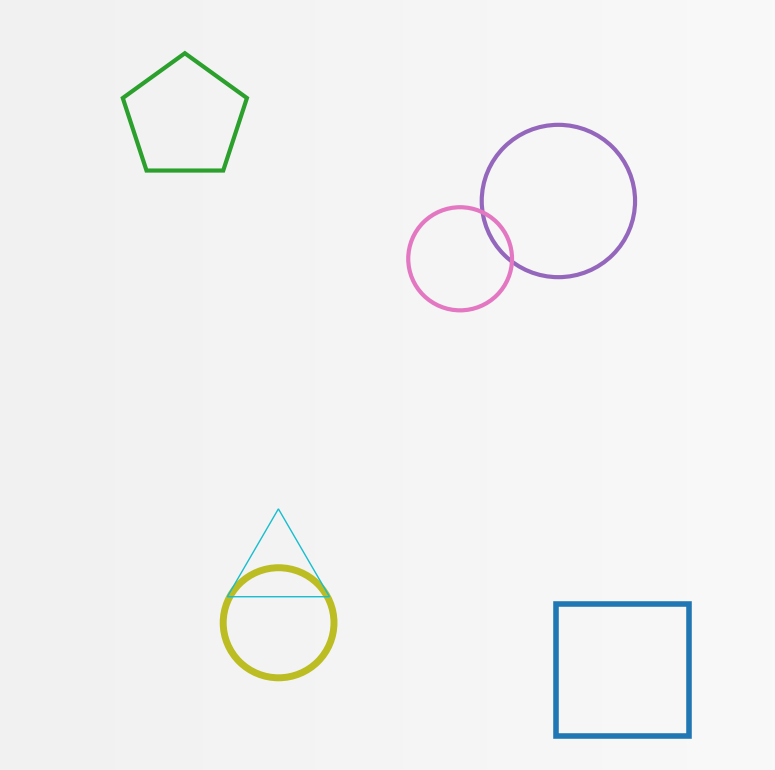[{"shape": "square", "thickness": 2, "radius": 0.43, "center": [0.803, 0.13]}, {"shape": "pentagon", "thickness": 1.5, "radius": 0.42, "center": [0.239, 0.847]}, {"shape": "circle", "thickness": 1.5, "radius": 0.49, "center": [0.721, 0.739]}, {"shape": "circle", "thickness": 1.5, "radius": 0.33, "center": [0.594, 0.664]}, {"shape": "circle", "thickness": 2.5, "radius": 0.36, "center": [0.359, 0.191]}, {"shape": "triangle", "thickness": 0.5, "radius": 0.38, "center": [0.359, 0.263]}]